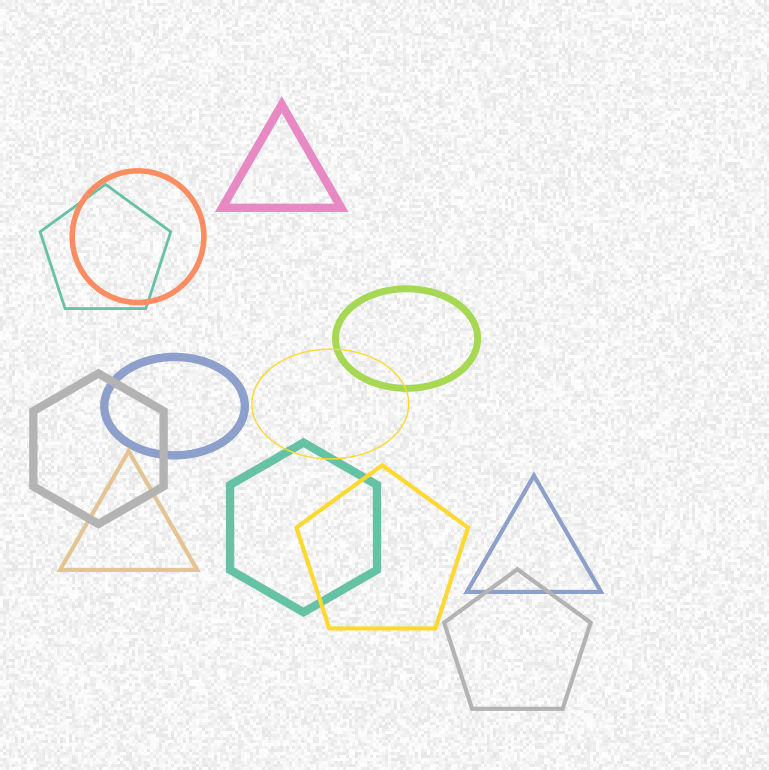[{"shape": "hexagon", "thickness": 3, "radius": 0.55, "center": [0.394, 0.315]}, {"shape": "pentagon", "thickness": 1, "radius": 0.45, "center": [0.137, 0.671]}, {"shape": "circle", "thickness": 2, "radius": 0.43, "center": [0.179, 0.693]}, {"shape": "oval", "thickness": 3, "radius": 0.46, "center": [0.227, 0.473]}, {"shape": "triangle", "thickness": 1.5, "radius": 0.5, "center": [0.693, 0.282]}, {"shape": "triangle", "thickness": 3, "radius": 0.45, "center": [0.366, 0.775]}, {"shape": "oval", "thickness": 2.5, "radius": 0.46, "center": [0.528, 0.56]}, {"shape": "oval", "thickness": 0.5, "radius": 0.51, "center": [0.429, 0.475]}, {"shape": "pentagon", "thickness": 1.5, "radius": 0.59, "center": [0.496, 0.279]}, {"shape": "triangle", "thickness": 1.5, "radius": 0.51, "center": [0.167, 0.311]}, {"shape": "hexagon", "thickness": 3, "radius": 0.49, "center": [0.128, 0.417]}, {"shape": "pentagon", "thickness": 1.5, "radius": 0.5, "center": [0.672, 0.16]}]